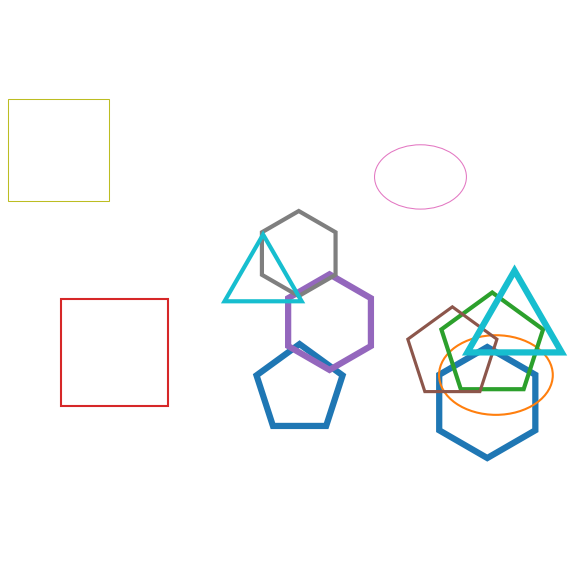[{"shape": "pentagon", "thickness": 3, "radius": 0.39, "center": [0.519, 0.325]}, {"shape": "hexagon", "thickness": 3, "radius": 0.48, "center": [0.844, 0.302]}, {"shape": "oval", "thickness": 1, "radius": 0.49, "center": [0.859, 0.35]}, {"shape": "pentagon", "thickness": 2, "radius": 0.46, "center": [0.852, 0.4]}, {"shape": "square", "thickness": 1, "radius": 0.46, "center": [0.197, 0.388]}, {"shape": "hexagon", "thickness": 3, "radius": 0.41, "center": [0.571, 0.441]}, {"shape": "pentagon", "thickness": 1.5, "radius": 0.41, "center": [0.783, 0.387]}, {"shape": "oval", "thickness": 0.5, "radius": 0.4, "center": [0.728, 0.693]}, {"shape": "hexagon", "thickness": 2, "radius": 0.37, "center": [0.517, 0.56]}, {"shape": "square", "thickness": 0.5, "radius": 0.44, "center": [0.101, 0.739]}, {"shape": "triangle", "thickness": 3, "radius": 0.47, "center": [0.891, 0.436]}, {"shape": "triangle", "thickness": 2, "radius": 0.39, "center": [0.456, 0.516]}]